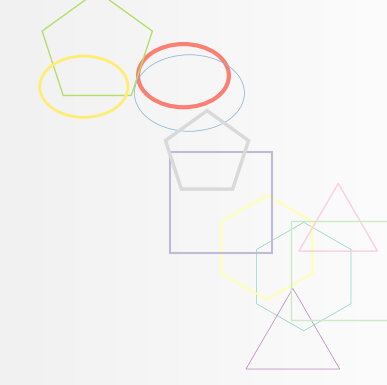[{"shape": "hexagon", "thickness": 0.5, "radius": 0.7, "center": [0.784, 0.282]}, {"shape": "hexagon", "thickness": 1.5, "radius": 0.68, "center": [0.689, 0.357]}, {"shape": "square", "thickness": 1.5, "radius": 0.66, "center": [0.571, 0.474]}, {"shape": "oval", "thickness": 3, "radius": 0.59, "center": [0.473, 0.803]}, {"shape": "oval", "thickness": 0.5, "radius": 0.71, "center": [0.489, 0.758]}, {"shape": "pentagon", "thickness": 1, "radius": 0.75, "center": [0.251, 0.873]}, {"shape": "triangle", "thickness": 1, "radius": 0.59, "center": [0.873, 0.406]}, {"shape": "pentagon", "thickness": 2.5, "radius": 0.56, "center": [0.534, 0.6]}, {"shape": "triangle", "thickness": 0.5, "radius": 0.7, "center": [0.756, 0.111]}, {"shape": "square", "thickness": 1, "radius": 0.64, "center": [0.88, 0.298]}, {"shape": "oval", "thickness": 2, "radius": 0.57, "center": [0.216, 0.775]}]